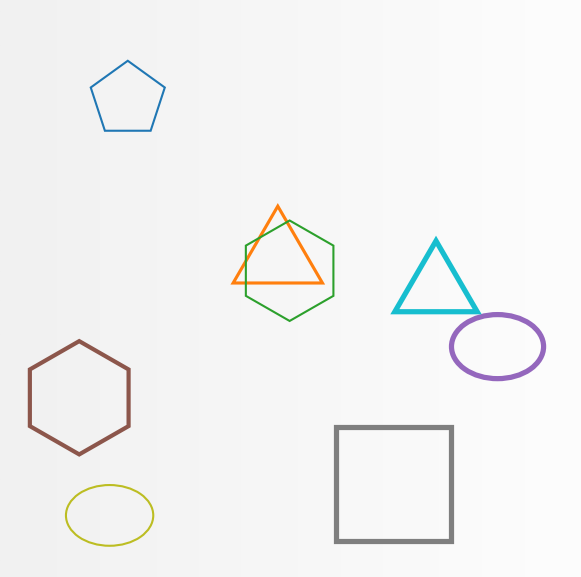[{"shape": "pentagon", "thickness": 1, "radius": 0.33, "center": [0.22, 0.827]}, {"shape": "triangle", "thickness": 1.5, "radius": 0.44, "center": [0.478, 0.553]}, {"shape": "hexagon", "thickness": 1, "radius": 0.43, "center": [0.498, 0.53]}, {"shape": "oval", "thickness": 2.5, "radius": 0.4, "center": [0.856, 0.399]}, {"shape": "hexagon", "thickness": 2, "radius": 0.49, "center": [0.136, 0.31]}, {"shape": "square", "thickness": 2.5, "radius": 0.5, "center": [0.677, 0.161]}, {"shape": "oval", "thickness": 1, "radius": 0.38, "center": [0.189, 0.107]}, {"shape": "triangle", "thickness": 2.5, "radius": 0.41, "center": [0.75, 0.5]}]